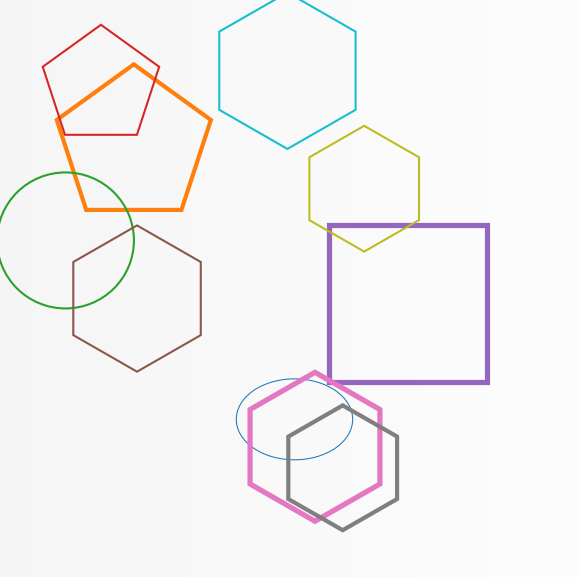[{"shape": "oval", "thickness": 0.5, "radius": 0.5, "center": [0.507, 0.273]}, {"shape": "pentagon", "thickness": 2, "radius": 0.7, "center": [0.23, 0.748]}, {"shape": "circle", "thickness": 1, "radius": 0.59, "center": [0.113, 0.583]}, {"shape": "pentagon", "thickness": 1, "radius": 0.53, "center": [0.174, 0.851]}, {"shape": "square", "thickness": 2.5, "radius": 0.68, "center": [0.701, 0.473]}, {"shape": "hexagon", "thickness": 1, "radius": 0.63, "center": [0.236, 0.482]}, {"shape": "hexagon", "thickness": 2.5, "radius": 0.64, "center": [0.542, 0.226]}, {"shape": "hexagon", "thickness": 2, "radius": 0.54, "center": [0.59, 0.189]}, {"shape": "hexagon", "thickness": 1, "radius": 0.54, "center": [0.627, 0.672]}, {"shape": "hexagon", "thickness": 1, "radius": 0.68, "center": [0.494, 0.877]}]